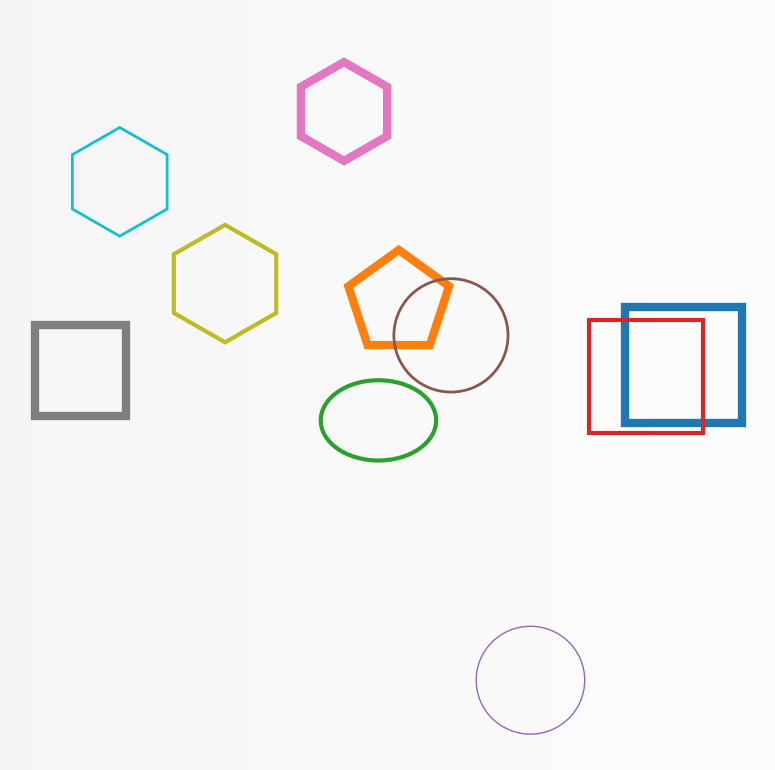[{"shape": "square", "thickness": 3, "radius": 0.38, "center": [0.882, 0.526]}, {"shape": "pentagon", "thickness": 3, "radius": 0.34, "center": [0.514, 0.607]}, {"shape": "oval", "thickness": 1.5, "radius": 0.37, "center": [0.488, 0.454]}, {"shape": "square", "thickness": 1.5, "radius": 0.37, "center": [0.833, 0.511]}, {"shape": "circle", "thickness": 0.5, "radius": 0.35, "center": [0.684, 0.117]}, {"shape": "circle", "thickness": 1, "radius": 0.37, "center": [0.582, 0.564]}, {"shape": "hexagon", "thickness": 3, "radius": 0.32, "center": [0.444, 0.855]}, {"shape": "square", "thickness": 3, "radius": 0.3, "center": [0.104, 0.519]}, {"shape": "hexagon", "thickness": 1.5, "radius": 0.38, "center": [0.29, 0.632]}, {"shape": "hexagon", "thickness": 1, "radius": 0.35, "center": [0.154, 0.764]}]